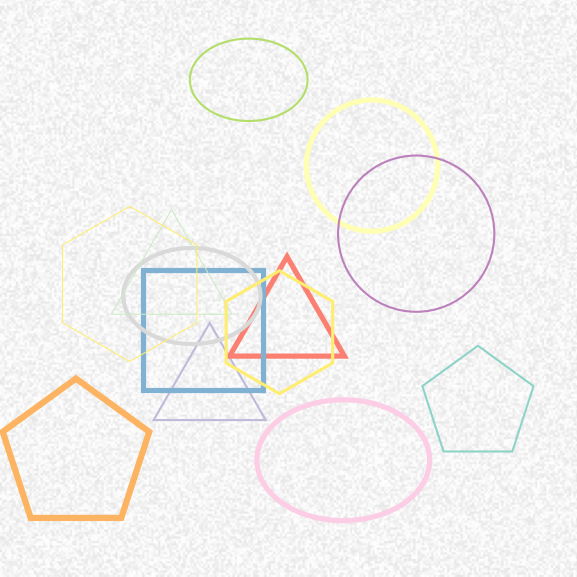[{"shape": "pentagon", "thickness": 1, "radius": 0.51, "center": [0.828, 0.299]}, {"shape": "circle", "thickness": 2.5, "radius": 0.57, "center": [0.644, 0.712]}, {"shape": "triangle", "thickness": 1, "radius": 0.56, "center": [0.363, 0.328]}, {"shape": "triangle", "thickness": 2.5, "radius": 0.57, "center": [0.497, 0.44]}, {"shape": "square", "thickness": 2.5, "radius": 0.52, "center": [0.352, 0.428]}, {"shape": "pentagon", "thickness": 3, "radius": 0.67, "center": [0.132, 0.21]}, {"shape": "oval", "thickness": 1, "radius": 0.51, "center": [0.431, 0.861]}, {"shape": "oval", "thickness": 2.5, "radius": 0.75, "center": [0.594, 0.202]}, {"shape": "oval", "thickness": 2, "radius": 0.59, "center": [0.332, 0.487]}, {"shape": "circle", "thickness": 1, "radius": 0.68, "center": [0.721, 0.595]}, {"shape": "triangle", "thickness": 0.5, "radius": 0.6, "center": [0.297, 0.515]}, {"shape": "hexagon", "thickness": 0.5, "radius": 0.67, "center": [0.225, 0.508]}, {"shape": "hexagon", "thickness": 1.5, "radius": 0.53, "center": [0.484, 0.424]}]